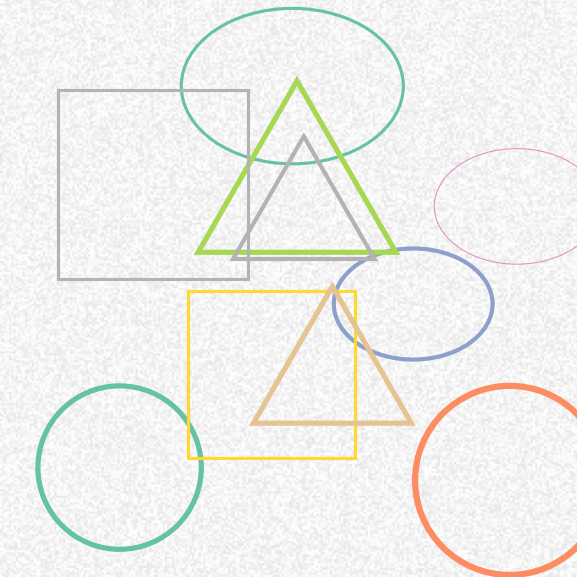[{"shape": "oval", "thickness": 1.5, "radius": 0.96, "center": [0.506, 0.85]}, {"shape": "circle", "thickness": 2.5, "radius": 0.71, "center": [0.207, 0.189]}, {"shape": "circle", "thickness": 3, "radius": 0.82, "center": [0.882, 0.167]}, {"shape": "oval", "thickness": 2, "radius": 0.69, "center": [0.715, 0.473]}, {"shape": "oval", "thickness": 0.5, "radius": 0.71, "center": [0.895, 0.642]}, {"shape": "triangle", "thickness": 2.5, "radius": 0.99, "center": [0.514, 0.661]}, {"shape": "square", "thickness": 1.5, "radius": 0.72, "center": [0.47, 0.35]}, {"shape": "triangle", "thickness": 2.5, "radius": 0.79, "center": [0.576, 0.345]}, {"shape": "square", "thickness": 1.5, "radius": 0.82, "center": [0.265, 0.679]}, {"shape": "triangle", "thickness": 2, "radius": 0.71, "center": [0.526, 0.621]}]